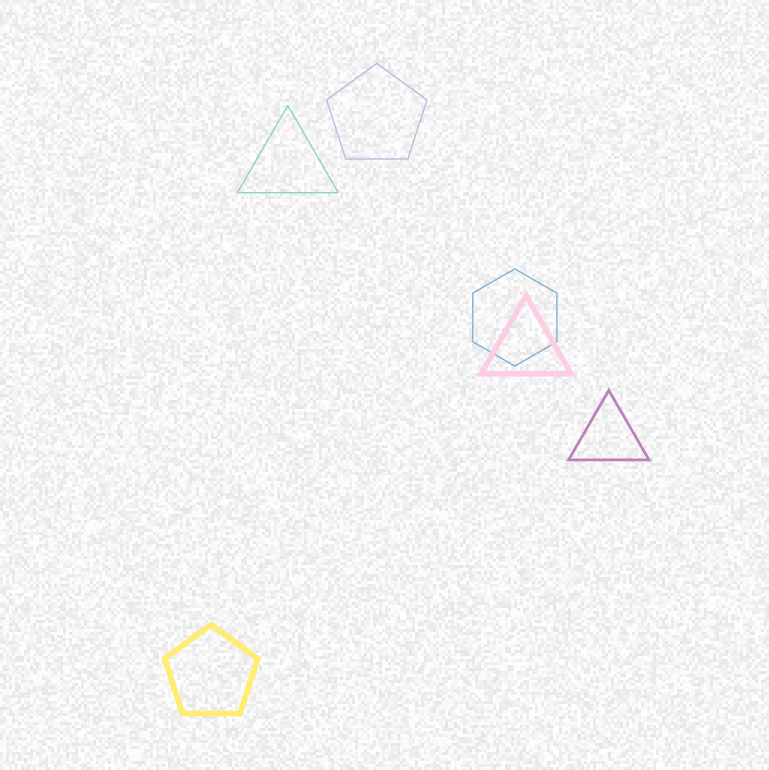[{"shape": "triangle", "thickness": 0.5, "radius": 0.38, "center": [0.374, 0.788]}, {"shape": "pentagon", "thickness": 0.5, "radius": 0.34, "center": [0.489, 0.849]}, {"shape": "hexagon", "thickness": 0.5, "radius": 0.32, "center": [0.669, 0.588]}, {"shape": "triangle", "thickness": 2, "radius": 0.34, "center": [0.683, 0.548]}, {"shape": "triangle", "thickness": 1, "radius": 0.3, "center": [0.791, 0.433]}, {"shape": "pentagon", "thickness": 2, "radius": 0.32, "center": [0.274, 0.125]}]